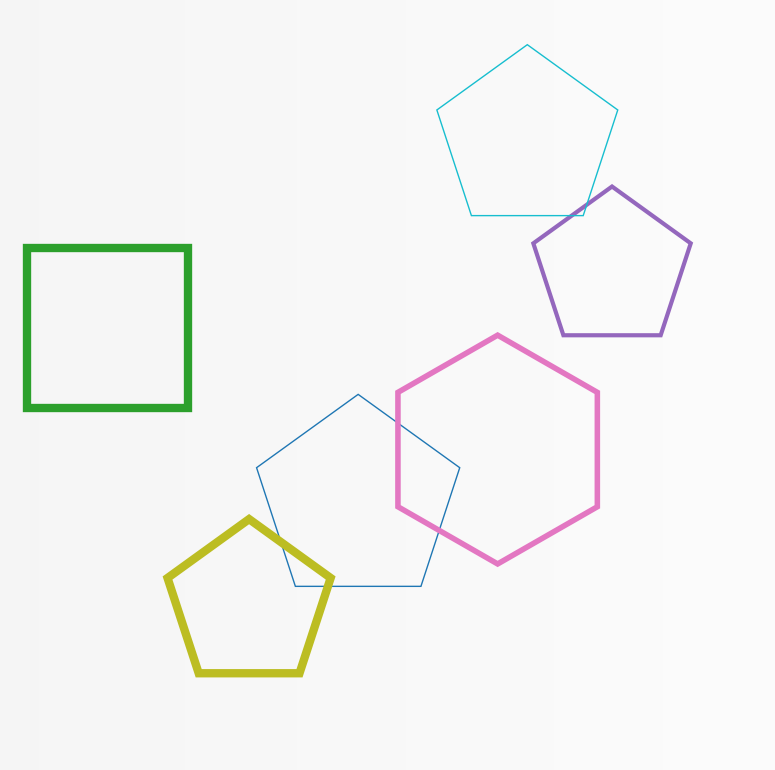[{"shape": "pentagon", "thickness": 0.5, "radius": 0.69, "center": [0.462, 0.35]}, {"shape": "square", "thickness": 3, "radius": 0.52, "center": [0.139, 0.574]}, {"shape": "pentagon", "thickness": 1.5, "radius": 0.53, "center": [0.79, 0.651]}, {"shape": "hexagon", "thickness": 2, "radius": 0.74, "center": [0.642, 0.416]}, {"shape": "pentagon", "thickness": 3, "radius": 0.55, "center": [0.321, 0.215]}, {"shape": "pentagon", "thickness": 0.5, "radius": 0.61, "center": [0.68, 0.819]}]